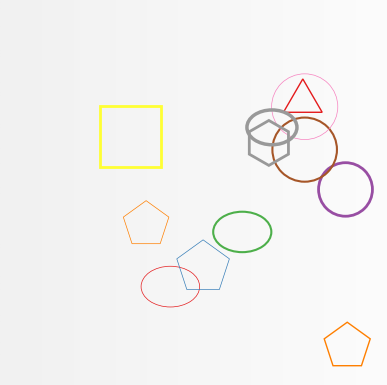[{"shape": "triangle", "thickness": 1, "radius": 0.29, "center": [0.781, 0.737]}, {"shape": "oval", "thickness": 0.5, "radius": 0.38, "center": [0.44, 0.256]}, {"shape": "pentagon", "thickness": 0.5, "radius": 0.36, "center": [0.524, 0.306]}, {"shape": "oval", "thickness": 1.5, "radius": 0.38, "center": [0.625, 0.398]}, {"shape": "circle", "thickness": 2, "radius": 0.35, "center": [0.892, 0.508]}, {"shape": "pentagon", "thickness": 1, "radius": 0.31, "center": [0.896, 0.101]}, {"shape": "pentagon", "thickness": 0.5, "radius": 0.31, "center": [0.377, 0.417]}, {"shape": "square", "thickness": 2, "radius": 0.4, "center": [0.337, 0.646]}, {"shape": "circle", "thickness": 1.5, "radius": 0.42, "center": [0.786, 0.611]}, {"shape": "circle", "thickness": 0.5, "radius": 0.43, "center": [0.786, 0.723]}, {"shape": "oval", "thickness": 2.5, "radius": 0.32, "center": [0.702, 0.669]}, {"shape": "hexagon", "thickness": 2, "radius": 0.29, "center": [0.694, 0.629]}]